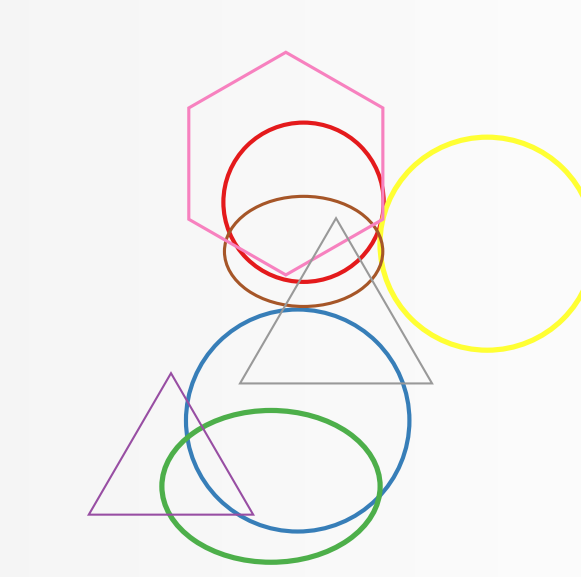[{"shape": "circle", "thickness": 2, "radius": 0.69, "center": [0.522, 0.649]}, {"shape": "circle", "thickness": 2, "radius": 0.96, "center": [0.512, 0.271]}, {"shape": "oval", "thickness": 2.5, "radius": 0.94, "center": [0.466, 0.157]}, {"shape": "triangle", "thickness": 1, "radius": 0.82, "center": [0.294, 0.19]}, {"shape": "circle", "thickness": 2.5, "radius": 0.92, "center": [0.838, 0.577]}, {"shape": "oval", "thickness": 1.5, "radius": 0.68, "center": [0.522, 0.564]}, {"shape": "hexagon", "thickness": 1.5, "radius": 0.96, "center": [0.492, 0.716]}, {"shape": "triangle", "thickness": 1, "radius": 0.95, "center": [0.578, 0.431]}]